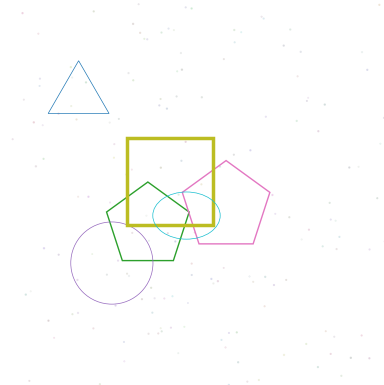[{"shape": "triangle", "thickness": 0.5, "radius": 0.46, "center": [0.204, 0.751]}, {"shape": "pentagon", "thickness": 1, "radius": 0.56, "center": [0.384, 0.414]}, {"shape": "circle", "thickness": 0.5, "radius": 0.53, "center": [0.291, 0.317]}, {"shape": "pentagon", "thickness": 1, "radius": 0.6, "center": [0.587, 0.463]}, {"shape": "square", "thickness": 2.5, "radius": 0.56, "center": [0.441, 0.528]}, {"shape": "oval", "thickness": 0.5, "radius": 0.44, "center": [0.484, 0.44]}]